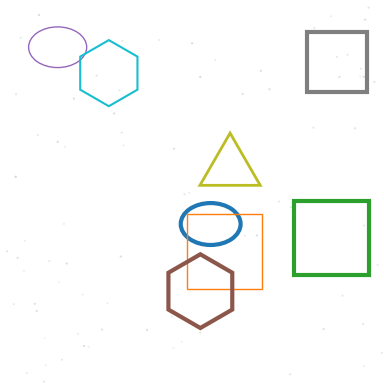[{"shape": "oval", "thickness": 3, "radius": 0.39, "center": [0.547, 0.418]}, {"shape": "square", "thickness": 1, "radius": 0.48, "center": [0.584, 0.347]}, {"shape": "square", "thickness": 3, "radius": 0.48, "center": [0.861, 0.382]}, {"shape": "oval", "thickness": 1, "radius": 0.38, "center": [0.15, 0.877]}, {"shape": "hexagon", "thickness": 3, "radius": 0.48, "center": [0.52, 0.244]}, {"shape": "square", "thickness": 3, "radius": 0.39, "center": [0.876, 0.839]}, {"shape": "triangle", "thickness": 2, "radius": 0.45, "center": [0.598, 0.564]}, {"shape": "hexagon", "thickness": 1.5, "radius": 0.43, "center": [0.283, 0.81]}]